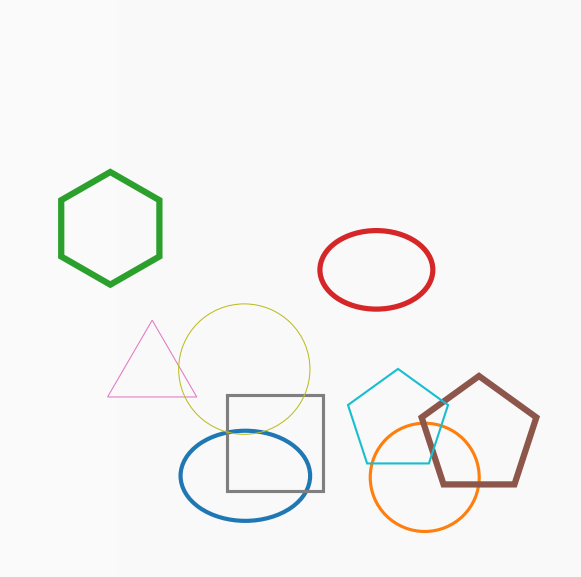[{"shape": "oval", "thickness": 2, "radius": 0.56, "center": [0.422, 0.175]}, {"shape": "circle", "thickness": 1.5, "radius": 0.47, "center": [0.731, 0.173]}, {"shape": "hexagon", "thickness": 3, "radius": 0.49, "center": [0.19, 0.604]}, {"shape": "oval", "thickness": 2.5, "radius": 0.49, "center": [0.648, 0.532]}, {"shape": "pentagon", "thickness": 3, "radius": 0.52, "center": [0.824, 0.244]}, {"shape": "triangle", "thickness": 0.5, "radius": 0.44, "center": [0.262, 0.356]}, {"shape": "square", "thickness": 1.5, "radius": 0.41, "center": [0.473, 0.232]}, {"shape": "circle", "thickness": 0.5, "radius": 0.56, "center": [0.42, 0.36]}, {"shape": "pentagon", "thickness": 1, "radius": 0.45, "center": [0.685, 0.27]}]